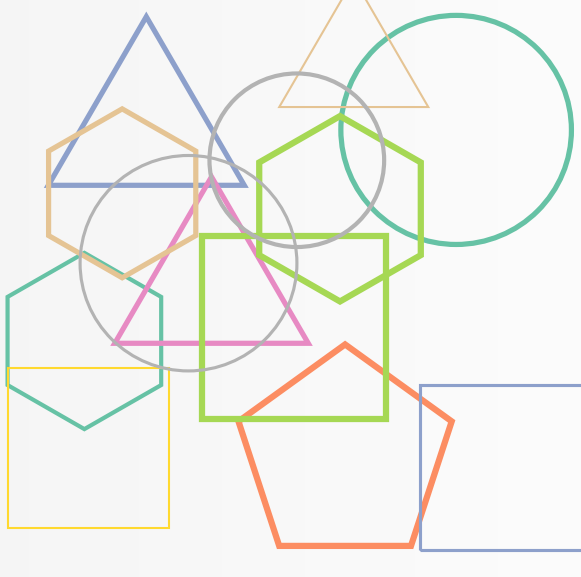[{"shape": "circle", "thickness": 2.5, "radius": 0.99, "center": [0.785, 0.774]}, {"shape": "hexagon", "thickness": 2, "radius": 0.76, "center": [0.145, 0.409]}, {"shape": "pentagon", "thickness": 3, "radius": 0.96, "center": [0.594, 0.21]}, {"shape": "triangle", "thickness": 2.5, "radius": 0.97, "center": [0.252, 0.776]}, {"shape": "square", "thickness": 1.5, "radius": 0.71, "center": [0.866, 0.189]}, {"shape": "triangle", "thickness": 2.5, "radius": 0.96, "center": [0.364, 0.501]}, {"shape": "square", "thickness": 3, "radius": 0.79, "center": [0.506, 0.433]}, {"shape": "hexagon", "thickness": 3, "radius": 0.8, "center": [0.585, 0.638]}, {"shape": "square", "thickness": 1, "radius": 0.69, "center": [0.152, 0.223]}, {"shape": "hexagon", "thickness": 2.5, "radius": 0.73, "center": [0.21, 0.664]}, {"shape": "triangle", "thickness": 1, "radius": 0.74, "center": [0.609, 0.888]}, {"shape": "circle", "thickness": 1.5, "radius": 0.93, "center": [0.324, 0.543]}, {"shape": "circle", "thickness": 2, "radius": 0.75, "center": [0.511, 0.722]}]